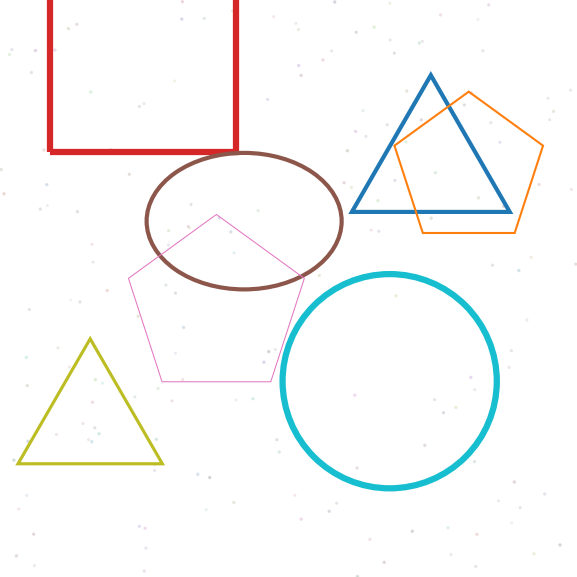[{"shape": "triangle", "thickness": 2, "radius": 0.79, "center": [0.746, 0.711]}, {"shape": "pentagon", "thickness": 1, "radius": 0.68, "center": [0.812, 0.705]}, {"shape": "square", "thickness": 3, "radius": 0.81, "center": [0.248, 0.898]}, {"shape": "oval", "thickness": 2, "radius": 0.84, "center": [0.423, 0.616]}, {"shape": "pentagon", "thickness": 0.5, "radius": 0.8, "center": [0.375, 0.468]}, {"shape": "triangle", "thickness": 1.5, "radius": 0.72, "center": [0.156, 0.268]}, {"shape": "circle", "thickness": 3, "radius": 0.93, "center": [0.675, 0.339]}]